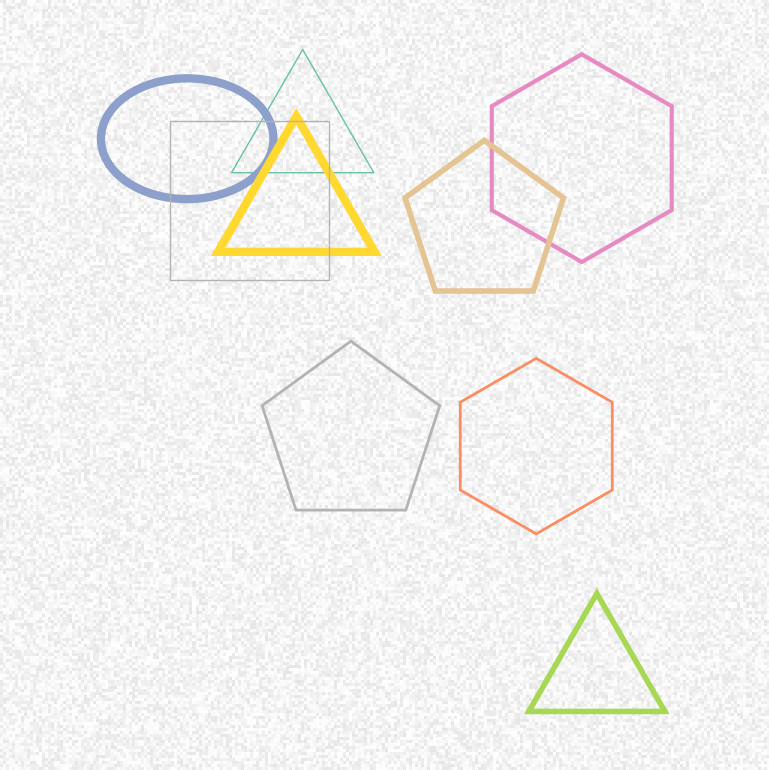[{"shape": "triangle", "thickness": 0.5, "radius": 0.53, "center": [0.393, 0.829]}, {"shape": "hexagon", "thickness": 1, "radius": 0.57, "center": [0.696, 0.421]}, {"shape": "oval", "thickness": 3, "radius": 0.56, "center": [0.243, 0.82]}, {"shape": "hexagon", "thickness": 1.5, "radius": 0.67, "center": [0.756, 0.795]}, {"shape": "triangle", "thickness": 2, "radius": 0.51, "center": [0.775, 0.127]}, {"shape": "triangle", "thickness": 3, "radius": 0.59, "center": [0.385, 0.732]}, {"shape": "pentagon", "thickness": 2, "radius": 0.54, "center": [0.629, 0.71]}, {"shape": "square", "thickness": 0.5, "radius": 0.52, "center": [0.324, 0.739]}, {"shape": "pentagon", "thickness": 1, "radius": 0.61, "center": [0.456, 0.436]}]